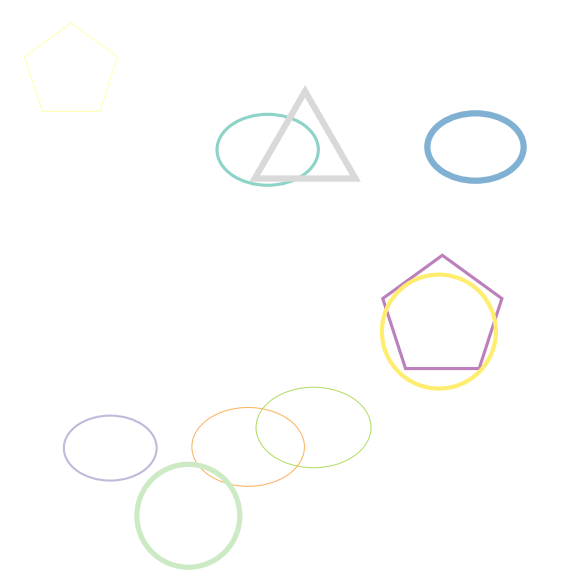[{"shape": "oval", "thickness": 1.5, "radius": 0.44, "center": [0.464, 0.74]}, {"shape": "pentagon", "thickness": 0.5, "radius": 0.42, "center": [0.123, 0.875]}, {"shape": "oval", "thickness": 1, "radius": 0.4, "center": [0.191, 0.223]}, {"shape": "oval", "thickness": 3, "radius": 0.42, "center": [0.823, 0.745]}, {"shape": "oval", "thickness": 0.5, "radius": 0.49, "center": [0.43, 0.225]}, {"shape": "oval", "thickness": 0.5, "radius": 0.5, "center": [0.543, 0.259]}, {"shape": "triangle", "thickness": 3, "radius": 0.5, "center": [0.528, 0.74]}, {"shape": "pentagon", "thickness": 1.5, "radius": 0.54, "center": [0.766, 0.449]}, {"shape": "circle", "thickness": 2.5, "radius": 0.45, "center": [0.326, 0.106]}, {"shape": "circle", "thickness": 2, "radius": 0.49, "center": [0.76, 0.425]}]